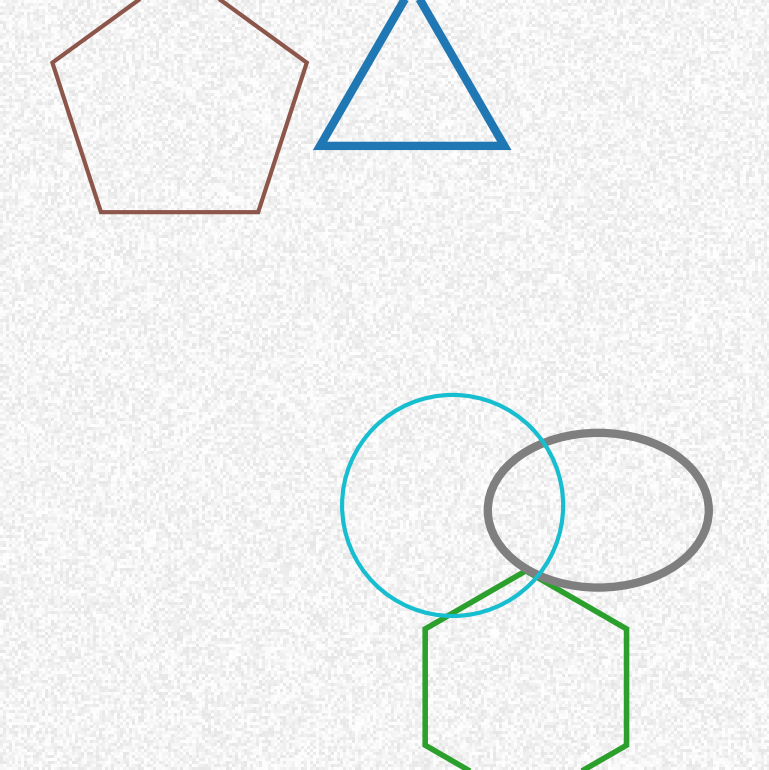[{"shape": "triangle", "thickness": 3, "radius": 0.69, "center": [0.535, 0.88]}, {"shape": "hexagon", "thickness": 2, "radius": 0.75, "center": [0.683, 0.108]}, {"shape": "pentagon", "thickness": 1.5, "radius": 0.87, "center": [0.233, 0.865]}, {"shape": "oval", "thickness": 3, "radius": 0.72, "center": [0.777, 0.337]}, {"shape": "circle", "thickness": 1.5, "radius": 0.72, "center": [0.588, 0.344]}]